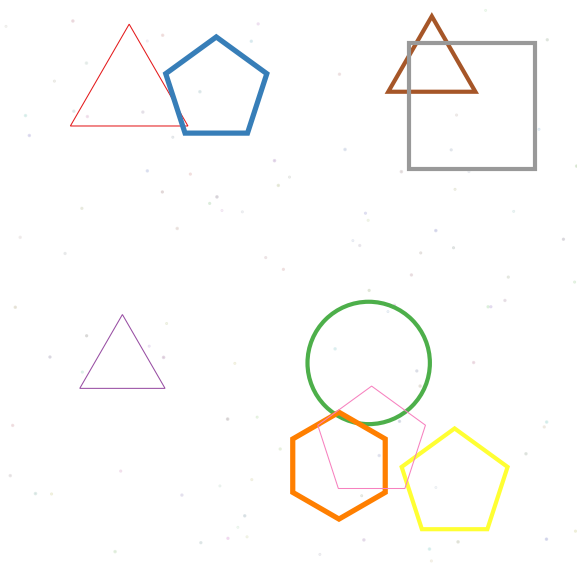[{"shape": "triangle", "thickness": 0.5, "radius": 0.59, "center": [0.224, 0.84]}, {"shape": "pentagon", "thickness": 2.5, "radius": 0.46, "center": [0.375, 0.843]}, {"shape": "circle", "thickness": 2, "radius": 0.53, "center": [0.638, 0.371]}, {"shape": "triangle", "thickness": 0.5, "radius": 0.43, "center": [0.212, 0.369]}, {"shape": "hexagon", "thickness": 2.5, "radius": 0.46, "center": [0.587, 0.193]}, {"shape": "pentagon", "thickness": 2, "radius": 0.48, "center": [0.787, 0.161]}, {"shape": "triangle", "thickness": 2, "radius": 0.44, "center": [0.748, 0.884]}, {"shape": "pentagon", "thickness": 0.5, "radius": 0.49, "center": [0.643, 0.233]}, {"shape": "square", "thickness": 2, "radius": 0.55, "center": [0.817, 0.816]}]